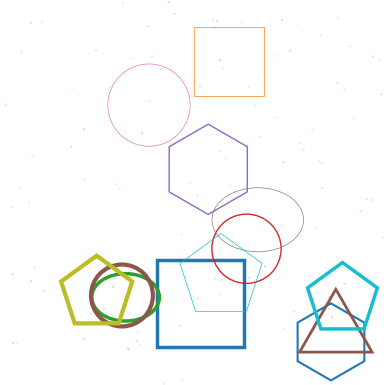[{"shape": "square", "thickness": 2.5, "radius": 0.56, "center": [0.521, 0.211]}, {"shape": "hexagon", "thickness": 1.5, "radius": 0.5, "center": [0.86, 0.112]}, {"shape": "square", "thickness": 0.5, "radius": 0.45, "center": [0.595, 0.84]}, {"shape": "oval", "thickness": 2.5, "radius": 0.44, "center": [0.326, 0.228]}, {"shape": "circle", "thickness": 1, "radius": 0.45, "center": [0.64, 0.354]}, {"shape": "hexagon", "thickness": 1, "radius": 0.59, "center": [0.541, 0.56]}, {"shape": "circle", "thickness": 3, "radius": 0.4, "center": [0.317, 0.233]}, {"shape": "triangle", "thickness": 2, "radius": 0.54, "center": [0.872, 0.14]}, {"shape": "circle", "thickness": 0.5, "radius": 0.53, "center": [0.387, 0.727]}, {"shape": "oval", "thickness": 0.5, "radius": 0.59, "center": [0.67, 0.429]}, {"shape": "pentagon", "thickness": 3, "radius": 0.49, "center": [0.251, 0.239]}, {"shape": "pentagon", "thickness": 2.5, "radius": 0.48, "center": [0.89, 0.223]}, {"shape": "pentagon", "thickness": 0.5, "radius": 0.56, "center": [0.574, 0.281]}]